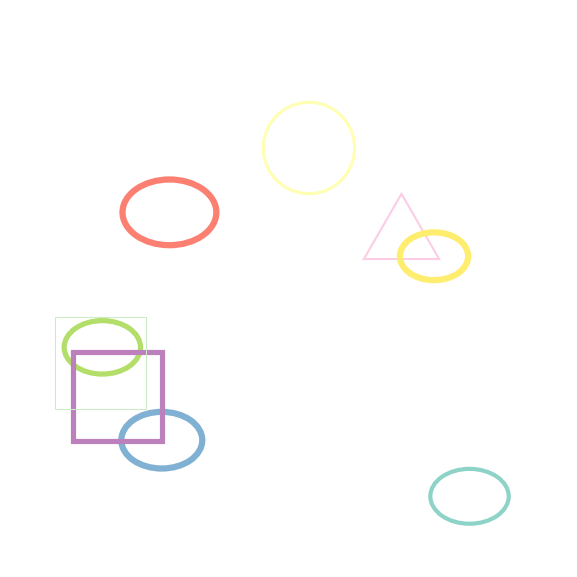[{"shape": "oval", "thickness": 2, "radius": 0.34, "center": [0.813, 0.14]}, {"shape": "circle", "thickness": 1.5, "radius": 0.4, "center": [0.535, 0.743]}, {"shape": "oval", "thickness": 3, "radius": 0.41, "center": [0.293, 0.631]}, {"shape": "oval", "thickness": 3, "radius": 0.35, "center": [0.28, 0.237]}, {"shape": "oval", "thickness": 2.5, "radius": 0.33, "center": [0.177, 0.398]}, {"shape": "triangle", "thickness": 1, "radius": 0.38, "center": [0.695, 0.588]}, {"shape": "square", "thickness": 2.5, "radius": 0.38, "center": [0.203, 0.313]}, {"shape": "square", "thickness": 0.5, "radius": 0.4, "center": [0.174, 0.37]}, {"shape": "oval", "thickness": 3, "radius": 0.3, "center": [0.752, 0.555]}]